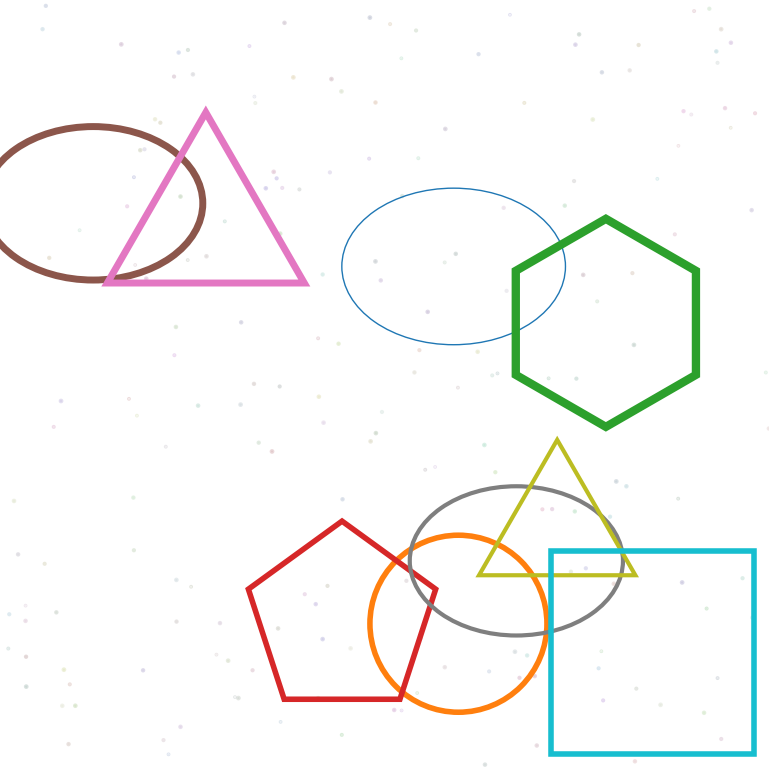[{"shape": "oval", "thickness": 0.5, "radius": 0.73, "center": [0.589, 0.654]}, {"shape": "circle", "thickness": 2, "radius": 0.57, "center": [0.595, 0.19]}, {"shape": "hexagon", "thickness": 3, "radius": 0.68, "center": [0.787, 0.581]}, {"shape": "pentagon", "thickness": 2, "radius": 0.64, "center": [0.444, 0.195]}, {"shape": "oval", "thickness": 2.5, "radius": 0.71, "center": [0.121, 0.736]}, {"shape": "triangle", "thickness": 2.5, "radius": 0.74, "center": [0.267, 0.706]}, {"shape": "oval", "thickness": 1.5, "radius": 0.69, "center": [0.671, 0.272]}, {"shape": "triangle", "thickness": 1.5, "radius": 0.59, "center": [0.724, 0.312]}, {"shape": "square", "thickness": 2, "radius": 0.66, "center": [0.848, 0.152]}]